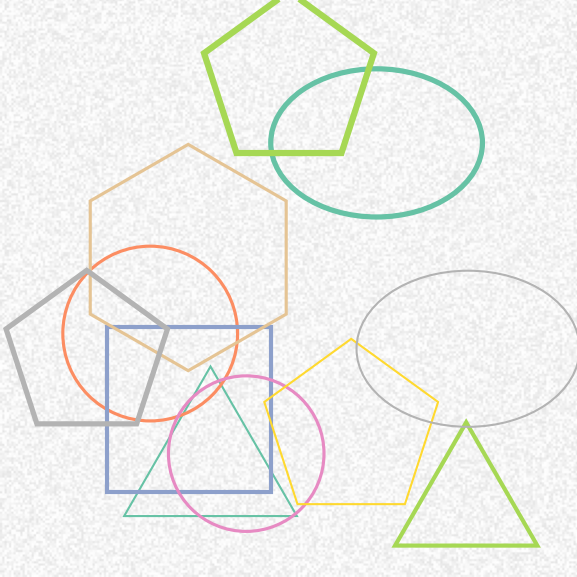[{"shape": "oval", "thickness": 2.5, "radius": 0.92, "center": [0.652, 0.752]}, {"shape": "triangle", "thickness": 1, "radius": 0.86, "center": [0.365, 0.192]}, {"shape": "circle", "thickness": 1.5, "radius": 0.76, "center": [0.26, 0.422]}, {"shape": "square", "thickness": 2, "radius": 0.71, "center": [0.327, 0.29]}, {"shape": "circle", "thickness": 1.5, "radius": 0.67, "center": [0.426, 0.214]}, {"shape": "pentagon", "thickness": 3, "radius": 0.77, "center": [0.5, 0.859]}, {"shape": "triangle", "thickness": 2, "radius": 0.71, "center": [0.807, 0.126]}, {"shape": "pentagon", "thickness": 1, "radius": 0.79, "center": [0.608, 0.254]}, {"shape": "hexagon", "thickness": 1.5, "radius": 0.98, "center": [0.326, 0.553]}, {"shape": "oval", "thickness": 1, "radius": 0.97, "center": [0.81, 0.395]}, {"shape": "pentagon", "thickness": 2.5, "radius": 0.73, "center": [0.15, 0.384]}]